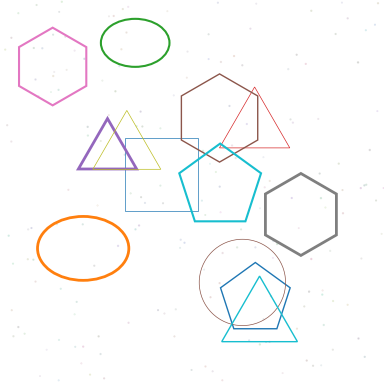[{"shape": "pentagon", "thickness": 1, "radius": 0.48, "center": [0.663, 0.223]}, {"shape": "square", "thickness": 0.5, "radius": 0.47, "center": [0.42, 0.547]}, {"shape": "oval", "thickness": 2, "radius": 0.59, "center": [0.216, 0.355]}, {"shape": "oval", "thickness": 1.5, "radius": 0.45, "center": [0.351, 0.889]}, {"shape": "triangle", "thickness": 0.5, "radius": 0.53, "center": [0.661, 0.669]}, {"shape": "triangle", "thickness": 2, "radius": 0.44, "center": [0.279, 0.605]}, {"shape": "hexagon", "thickness": 1, "radius": 0.57, "center": [0.57, 0.694]}, {"shape": "circle", "thickness": 0.5, "radius": 0.56, "center": [0.63, 0.266]}, {"shape": "hexagon", "thickness": 1.5, "radius": 0.5, "center": [0.137, 0.827]}, {"shape": "hexagon", "thickness": 2, "radius": 0.53, "center": [0.782, 0.443]}, {"shape": "triangle", "thickness": 0.5, "radius": 0.51, "center": [0.329, 0.611]}, {"shape": "triangle", "thickness": 1, "radius": 0.57, "center": [0.674, 0.169]}, {"shape": "pentagon", "thickness": 1.5, "radius": 0.56, "center": [0.572, 0.515]}]